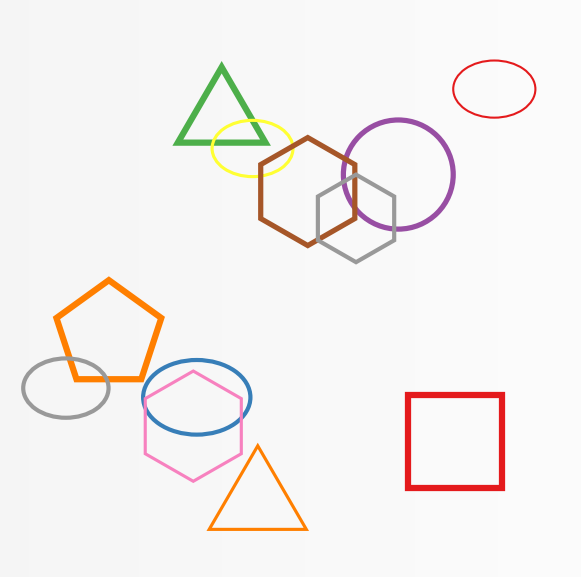[{"shape": "oval", "thickness": 1, "radius": 0.35, "center": [0.85, 0.845]}, {"shape": "square", "thickness": 3, "radius": 0.4, "center": [0.783, 0.235]}, {"shape": "oval", "thickness": 2, "radius": 0.46, "center": [0.339, 0.311]}, {"shape": "triangle", "thickness": 3, "radius": 0.44, "center": [0.381, 0.796]}, {"shape": "circle", "thickness": 2.5, "radius": 0.47, "center": [0.685, 0.697]}, {"shape": "triangle", "thickness": 1.5, "radius": 0.48, "center": [0.443, 0.131]}, {"shape": "pentagon", "thickness": 3, "radius": 0.47, "center": [0.187, 0.419]}, {"shape": "oval", "thickness": 1.5, "radius": 0.35, "center": [0.434, 0.742]}, {"shape": "hexagon", "thickness": 2.5, "radius": 0.47, "center": [0.53, 0.667]}, {"shape": "hexagon", "thickness": 1.5, "radius": 0.48, "center": [0.333, 0.261]}, {"shape": "hexagon", "thickness": 2, "radius": 0.38, "center": [0.613, 0.621]}, {"shape": "oval", "thickness": 2, "radius": 0.37, "center": [0.113, 0.327]}]